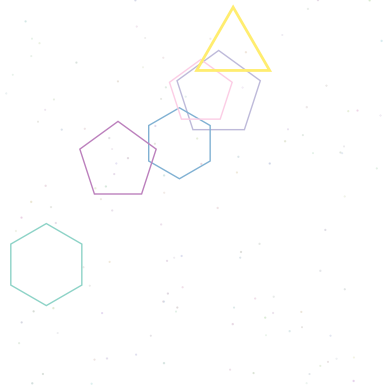[{"shape": "hexagon", "thickness": 1, "radius": 0.53, "center": [0.12, 0.313]}, {"shape": "pentagon", "thickness": 1, "radius": 0.57, "center": [0.568, 0.755]}, {"shape": "hexagon", "thickness": 1, "radius": 0.46, "center": [0.466, 0.628]}, {"shape": "pentagon", "thickness": 1, "radius": 0.43, "center": [0.522, 0.76]}, {"shape": "pentagon", "thickness": 1, "radius": 0.52, "center": [0.307, 0.58]}, {"shape": "triangle", "thickness": 2, "radius": 0.55, "center": [0.606, 0.872]}]